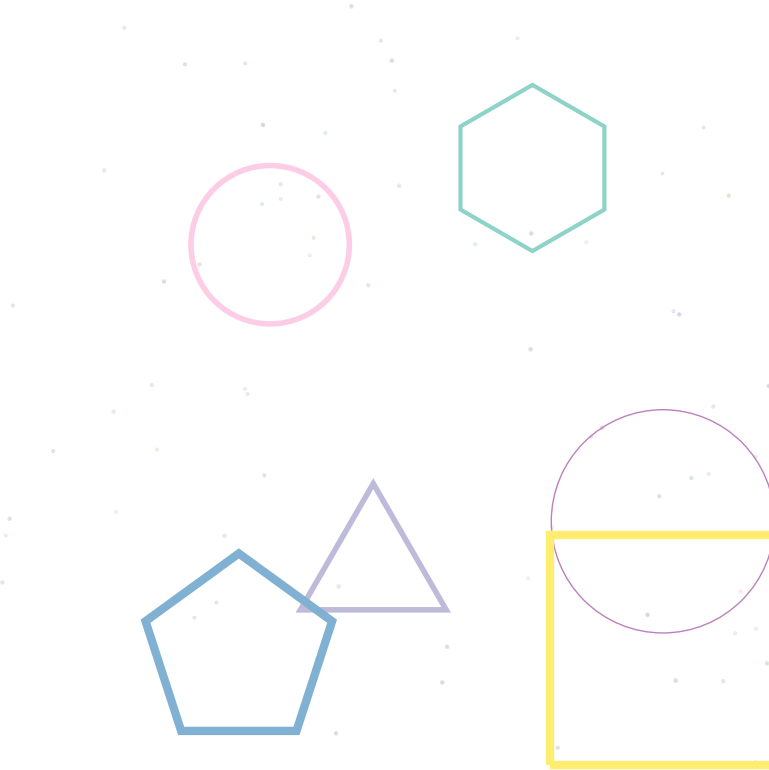[{"shape": "hexagon", "thickness": 1.5, "radius": 0.54, "center": [0.691, 0.782]}, {"shape": "triangle", "thickness": 2, "radius": 0.55, "center": [0.485, 0.263]}, {"shape": "pentagon", "thickness": 3, "radius": 0.64, "center": [0.31, 0.154]}, {"shape": "circle", "thickness": 2, "radius": 0.51, "center": [0.351, 0.682]}, {"shape": "circle", "thickness": 0.5, "radius": 0.72, "center": [0.861, 0.323]}, {"shape": "square", "thickness": 3, "radius": 0.75, "center": [0.864, 0.156]}]